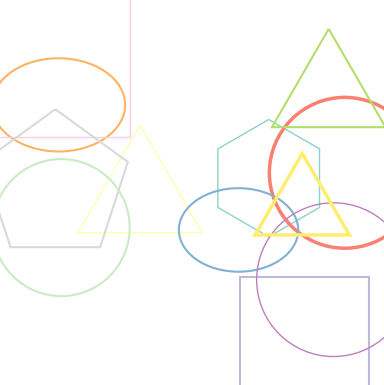[{"shape": "hexagon", "thickness": 1, "radius": 0.76, "center": [0.698, 0.537]}, {"shape": "triangle", "thickness": 1, "radius": 0.93, "center": [0.364, 0.489]}, {"shape": "square", "thickness": 1.5, "radius": 0.84, "center": [0.791, 0.112]}, {"shape": "circle", "thickness": 2.5, "radius": 0.98, "center": [0.896, 0.551]}, {"shape": "oval", "thickness": 1.5, "radius": 0.77, "center": [0.62, 0.403]}, {"shape": "oval", "thickness": 1.5, "radius": 0.86, "center": [0.152, 0.728]}, {"shape": "triangle", "thickness": 1.5, "radius": 0.85, "center": [0.854, 0.755]}, {"shape": "square", "thickness": 1, "radius": 0.99, "center": [0.139, 0.843]}, {"shape": "pentagon", "thickness": 1.5, "radius": 0.99, "center": [0.144, 0.518]}, {"shape": "circle", "thickness": 1, "radius": 1.0, "center": [0.866, 0.274]}, {"shape": "circle", "thickness": 1.5, "radius": 0.89, "center": [0.159, 0.409]}, {"shape": "triangle", "thickness": 2.5, "radius": 0.71, "center": [0.785, 0.46]}]